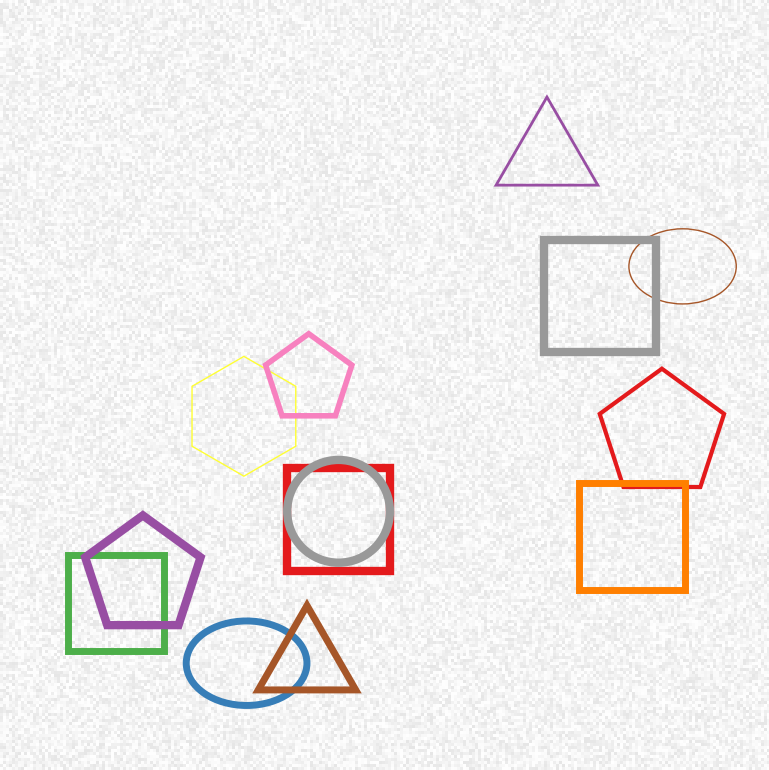[{"shape": "square", "thickness": 3, "radius": 0.33, "center": [0.439, 0.325]}, {"shape": "pentagon", "thickness": 1.5, "radius": 0.42, "center": [0.86, 0.436]}, {"shape": "oval", "thickness": 2.5, "radius": 0.39, "center": [0.32, 0.139]}, {"shape": "square", "thickness": 2.5, "radius": 0.31, "center": [0.15, 0.217]}, {"shape": "triangle", "thickness": 1, "radius": 0.38, "center": [0.71, 0.798]}, {"shape": "pentagon", "thickness": 3, "radius": 0.39, "center": [0.186, 0.252]}, {"shape": "square", "thickness": 2.5, "radius": 0.35, "center": [0.821, 0.303]}, {"shape": "hexagon", "thickness": 0.5, "radius": 0.39, "center": [0.317, 0.459]}, {"shape": "triangle", "thickness": 2.5, "radius": 0.37, "center": [0.399, 0.141]}, {"shape": "oval", "thickness": 0.5, "radius": 0.35, "center": [0.886, 0.654]}, {"shape": "pentagon", "thickness": 2, "radius": 0.29, "center": [0.401, 0.508]}, {"shape": "circle", "thickness": 3, "radius": 0.33, "center": [0.44, 0.336]}, {"shape": "square", "thickness": 3, "radius": 0.36, "center": [0.78, 0.615]}]